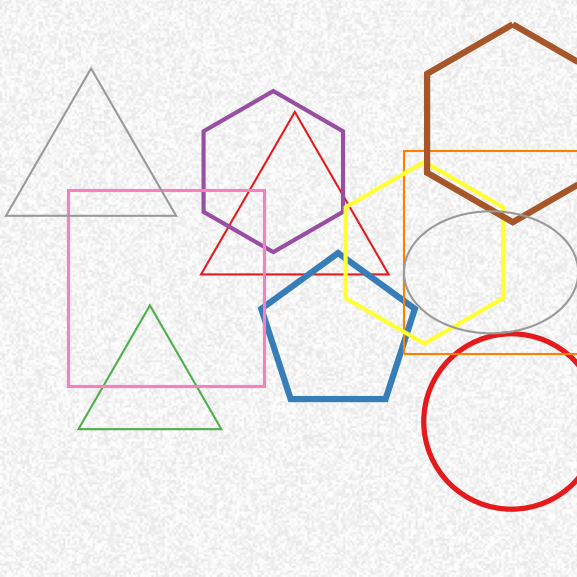[{"shape": "triangle", "thickness": 1, "radius": 0.94, "center": [0.511, 0.618]}, {"shape": "circle", "thickness": 2.5, "radius": 0.76, "center": [0.886, 0.269]}, {"shape": "pentagon", "thickness": 3, "radius": 0.7, "center": [0.585, 0.421]}, {"shape": "triangle", "thickness": 1, "radius": 0.71, "center": [0.26, 0.327]}, {"shape": "hexagon", "thickness": 2, "radius": 0.7, "center": [0.473, 0.702]}, {"shape": "square", "thickness": 1, "radius": 0.88, "center": [0.876, 0.562]}, {"shape": "hexagon", "thickness": 2, "radius": 0.79, "center": [0.735, 0.561]}, {"shape": "hexagon", "thickness": 3, "radius": 0.86, "center": [0.888, 0.786]}, {"shape": "square", "thickness": 1.5, "radius": 0.85, "center": [0.287, 0.501]}, {"shape": "triangle", "thickness": 1, "radius": 0.85, "center": [0.158, 0.711]}, {"shape": "oval", "thickness": 1, "radius": 0.75, "center": [0.85, 0.528]}]